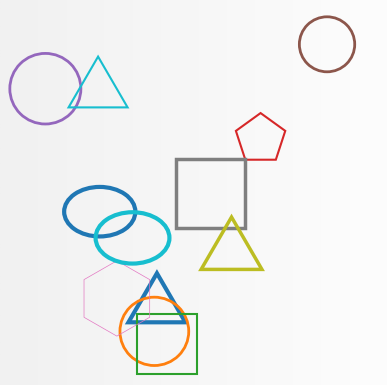[{"shape": "oval", "thickness": 3, "radius": 0.46, "center": [0.257, 0.45]}, {"shape": "triangle", "thickness": 3, "radius": 0.42, "center": [0.405, 0.205]}, {"shape": "circle", "thickness": 2, "radius": 0.44, "center": [0.398, 0.139]}, {"shape": "square", "thickness": 1.5, "radius": 0.39, "center": [0.431, 0.106]}, {"shape": "pentagon", "thickness": 1.5, "radius": 0.33, "center": [0.672, 0.639]}, {"shape": "circle", "thickness": 2, "radius": 0.46, "center": [0.117, 0.77]}, {"shape": "circle", "thickness": 2, "radius": 0.36, "center": [0.844, 0.885]}, {"shape": "hexagon", "thickness": 0.5, "radius": 0.49, "center": [0.302, 0.225]}, {"shape": "square", "thickness": 2.5, "radius": 0.44, "center": [0.543, 0.498]}, {"shape": "triangle", "thickness": 2.5, "radius": 0.45, "center": [0.597, 0.346]}, {"shape": "triangle", "thickness": 1.5, "radius": 0.44, "center": [0.253, 0.765]}, {"shape": "oval", "thickness": 3, "radius": 0.48, "center": [0.342, 0.382]}]